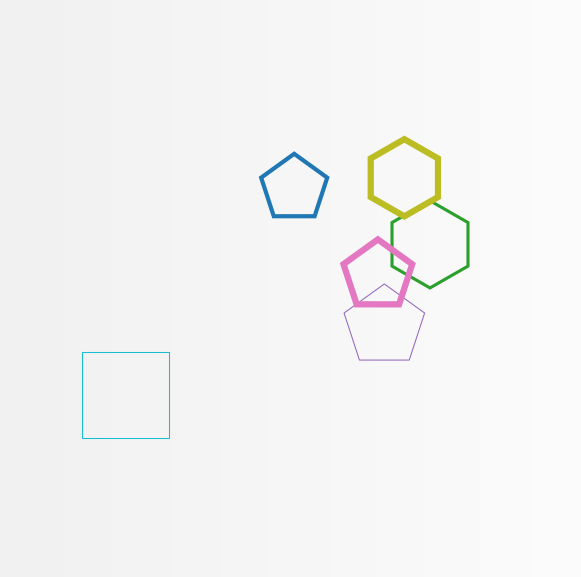[{"shape": "pentagon", "thickness": 2, "radius": 0.3, "center": [0.506, 0.673]}, {"shape": "hexagon", "thickness": 1.5, "radius": 0.38, "center": [0.74, 0.576]}, {"shape": "pentagon", "thickness": 0.5, "radius": 0.36, "center": [0.661, 0.435]}, {"shape": "pentagon", "thickness": 3, "radius": 0.31, "center": [0.65, 0.522]}, {"shape": "hexagon", "thickness": 3, "radius": 0.33, "center": [0.696, 0.691]}, {"shape": "square", "thickness": 0.5, "radius": 0.37, "center": [0.215, 0.315]}]